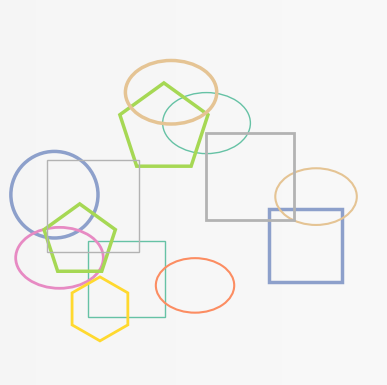[{"shape": "oval", "thickness": 1, "radius": 0.57, "center": [0.533, 0.68]}, {"shape": "square", "thickness": 1, "radius": 0.5, "center": [0.327, 0.275]}, {"shape": "oval", "thickness": 1.5, "radius": 0.51, "center": [0.503, 0.259]}, {"shape": "square", "thickness": 2.5, "radius": 0.47, "center": [0.789, 0.363]}, {"shape": "circle", "thickness": 2.5, "radius": 0.56, "center": [0.14, 0.494]}, {"shape": "oval", "thickness": 2, "radius": 0.57, "center": [0.154, 0.33]}, {"shape": "pentagon", "thickness": 2.5, "radius": 0.48, "center": [0.206, 0.374]}, {"shape": "pentagon", "thickness": 2.5, "radius": 0.6, "center": [0.423, 0.665]}, {"shape": "hexagon", "thickness": 2, "radius": 0.42, "center": [0.258, 0.198]}, {"shape": "oval", "thickness": 1.5, "radius": 0.53, "center": [0.816, 0.489]}, {"shape": "oval", "thickness": 2.5, "radius": 0.59, "center": [0.441, 0.76]}, {"shape": "square", "thickness": 1, "radius": 0.59, "center": [0.24, 0.465]}, {"shape": "square", "thickness": 2, "radius": 0.56, "center": [0.645, 0.542]}]